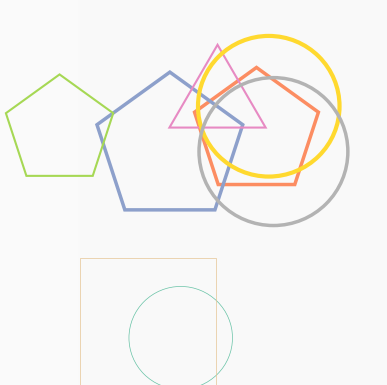[{"shape": "circle", "thickness": 0.5, "radius": 0.67, "center": [0.466, 0.122]}, {"shape": "pentagon", "thickness": 2.5, "radius": 0.84, "center": [0.662, 0.657]}, {"shape": "pentagon", "thickness": 2.5, "radius": 0.99, "center": [0.438, 0.615]}, {"shape": "triangle", "thickness": 1.5, "radius": 0.72, "center": [0.561, 0.74]}, {"shape": "pentagon", "thickness": 1.5, "radius": 0.73, "center": [0.154, 0.661]}, {"shape": "circle", "thickness": 3, "radius": 0.91, "center": [0.694, 0.724]}, {"shape": "square", "thickness": 0.5, "radius": 0.88, "center": [0.382, 0.154]}, {"shape": "circle", "thickness": 2.5, "radius": 0.96, "center": [0.706, 0.606]}]